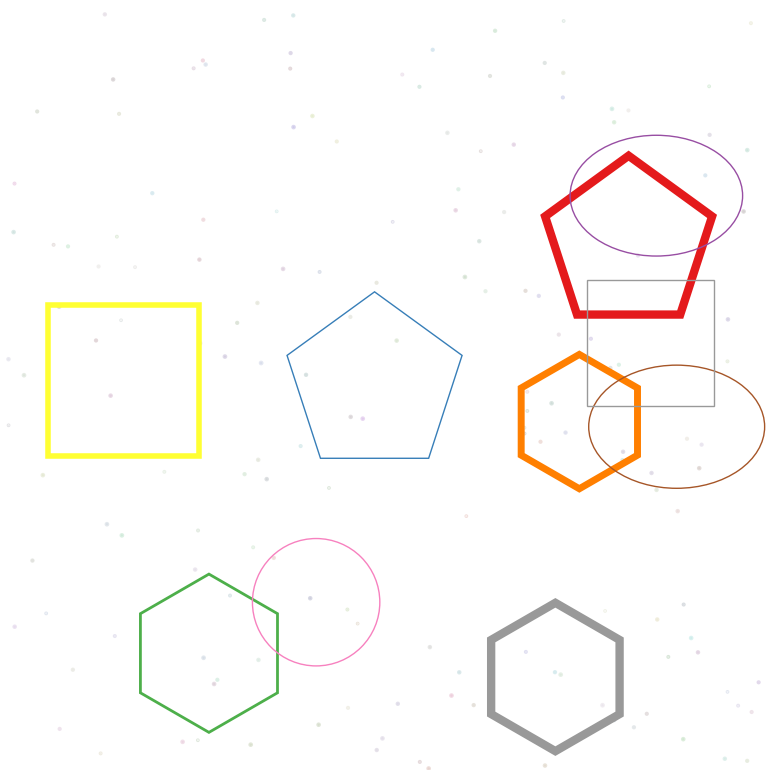[{"shape": "pentagon", "thickness": 3, "radius": 0.57, "center": [0.816, 0.684]}, {"shape": "pentagon", "thickness": 0.5, "radius": 0.6, "center": [0.486, 0.501]}, {"shape": "hexagon", "thickness": 1, "radius": 0.51, "center": [0.271, 0.152]}, {"shape": "oval", "thickness": 0.5, "radius": 0.56, "center": [0.852, 0.746]}, {"shape": "hexagon", "thickness": 2.5, "radius": 0.44, "center": [0.752, 0.452]}, {"shape": "square", "thickness": 2, "radius": 0.49, "center": [0.16, 0.505]}, {"shape": "oval", "thickness": 0.5, "radius": 0.57, "center": [0.879, 0.446]}, {"shape": "circle", "thickness": 0.5, "radius": 0.41, "center": [0.411, 0.218]}, {"shape": "hexagon", "thickness": 3, "radius": 0.48, "center": [0.721, 0.121]}, {"shape": "square", "thickness": 0.5, "radius": 0.41, "center": [0.845, 0.555]}]